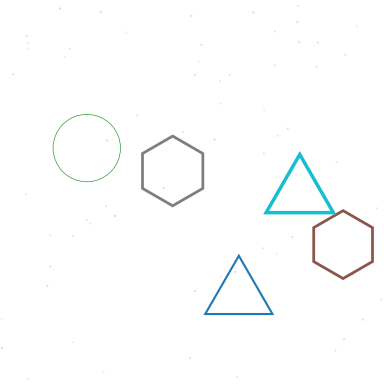[{"shape": "triangle", "thickness": 1.5, "radius": 0.5, "center": [0.62, 0.235]}, {"shape": "circle", "thickness": 0.5, "radius": 0.44, "center": [0.225, 0.615]}, {"shape": "hexagon", "thickness": 2, "radius": 0.44, "center": [0.891, 0.365]}, {"shape": "hexagon", "thickness": 2, "radius": 0.45, "center": [0.449, 0.556]}, {"shape": "triangle", "thickness": 2.5, "radius": 0.5, "center": [0.779, 0.498]}]